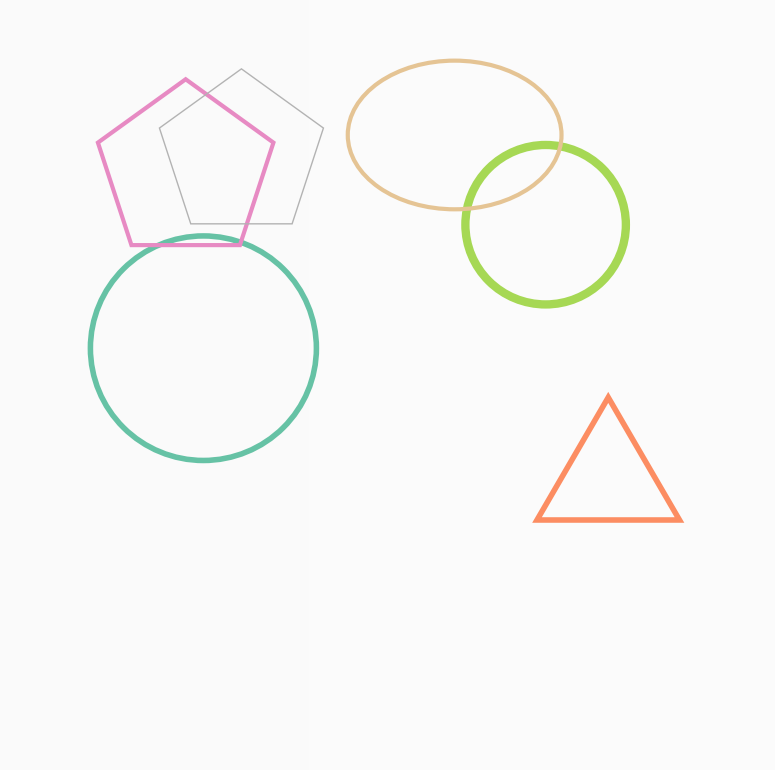[{"shape": "circle", "thickness": 2, "radius": 0.73, "center": [0.262, 0.548]}, {"shape": "triangle", "thickness": 2, "radius": 0.53, "center": [0.785, 0.378]}, {"shape": "pentagon", "thickness": 1.5, "radius": 0.6, "center": [0.24, 0.778]}, {"shape": "circle", "thickness": 3, "radius": 0.52, "center": [0.704, 0.708]}, {"shape": "oval", "thickness": 1.5, "radius": 0.69, "center": [0.587, 0.825]}, {"shape": "pentagon", "thickness": 0.5, "radius": 0.56, "center": [0.312, 0.799]}]